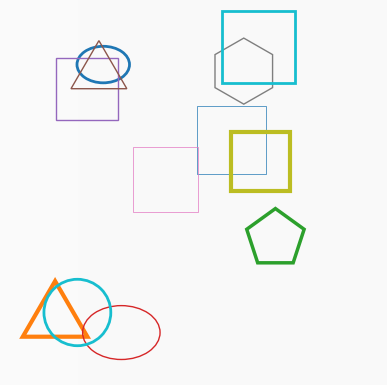[{"shape": "oval", "thickness": 2, "radius": 0.34, "center": [0.266, 0.832]}, {"shape": "square", "thickness": 0.5, "radius": 0.44, "center": [0.597, 0.637]}, {"shape": "triangle", "thickness": 3, "radius": 0.48, "center": [0.142, 0.174]}, {"shape": "pentagon", "thickness": 2.5, "radius": 0.39, "center": [0.711, 0.38]}, {"shape": "oval", "thickness": 1, "radius": 0.5, "center": [0.313, 0.136]}, {"shape": "square", "thickness": 1, "radius": 0.4, "center": [0.224, 0.77]}, {"shape": "triangle", "thickness": 1, "radius": 0.42, "center": [0.255, 0.811]}, {"shape": "square", "thickness": 0.5, "radius": 0.42, "center": [0.427, 0.534]}, {"shape": "hexagon", "thickness": 1, "radius": 0.43, "center": [0.629, 0.815]}, {"shape": "square", "thickness": 3, "radius": 0.39, "center": [0.672, 0.581]}, {"shape": "circle", "thickness": 2, "radius": 0.43, "center": [0.2, 0.188]}, {"shape": "square", "thickness": 2, "radius": 0.47, "center": [0.667, 0.878]}]